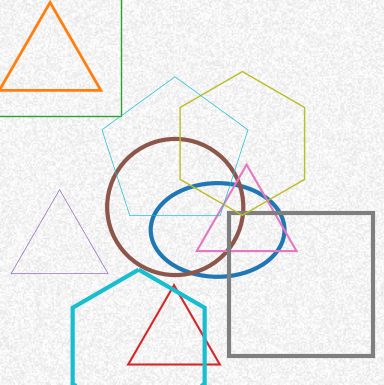[{"shape": "oval", "thickness": 3, "radius": 0.87, "center": [0.565, 0.403]}, {"shape": "triangle", "thickness": 2, "radius": 0.76, "center": [0.13, 0.841]}, {"shape": "square", "thickness": 1, "radius": 0.81, "center": [0.153, 0.861]}, {"shape": "triangle", "thickness": 1.5, "radius": 0.69, "center": [0.452, 0.122]}, {"shape": "triangle", "thickness": 0.5, "radius": 0.73, "center": [0.155, 0.362]}, {"shape": "circle", "thickness": 3, "radius": 0.88, "center": [0.455, 0.462]}, {"shape": "triangle", "thickness": 1.5, "radius": 0.75, "center": [0.641, 0.423]}, {"shape": "square", "thickness": 3, "radius": 0.93, "center": [0.781, 0.261]}, {"shape": "hexagon", "thickness": 1, "radius": 0.93, "center": [0.629, 0.627]}, {"shape": "pentagon", "thickness": 0.5, "radius": 1.0, "center": [0.454, 0.601]}, {"shape": "hexagon", "thickness": 3, "radius": 0.99, "center": [0.36, 0.102]}]